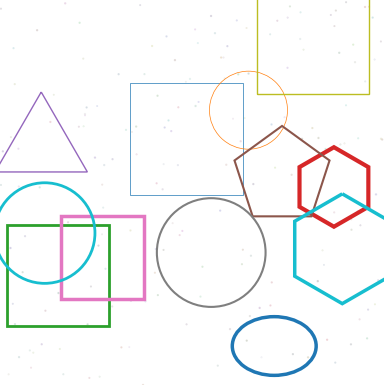[{"shape": "oval", "thickness": 2.5, "radius": 0.54, "center": [0.712, 0.101]}, {"shape": "square", "thickness": 0.5, "radius": 0.73, "center": [0.484, 0.639]}, {"shape": "circle", "thickness": 0.5, "radius": 0.51, "center": [0.645, 0.714]}, {"shape": "square", "thickness": 2, "radius": 0.66, "center": [0.151, 0.284]}, {"shape": "hexagon", "thickness": 3, "radius": 0.52, "center": [0.867, 0.514]}, {"shape": "triangle", "thickness": 1, "radius": 0.69, "center": [0.107, 0.623]}, {"shape": "pentagon", "thickness": 1.5, "radius": 0.65, "center": [0.733, 0.543]}, {"shape": "square", "thickness": 2.5, "radius": 0.54, "center": [0.267, 0.33]}, {"shape": "circle", "thickness": 1.5, "radius": 0.71, "center": [0.549, 0.344]}, {"shape": "square", "thickness": 1, "radius": 0.72, "center": [0.813, 0.9]}, {"shape": "hexagon", "thickness": 2.5, "radius": 0.71, "center": [0.889, 0.354]}, {"shape": "circle", "thickness": 2, "radius": 0.65, "center": [0.116, 0.395]}]